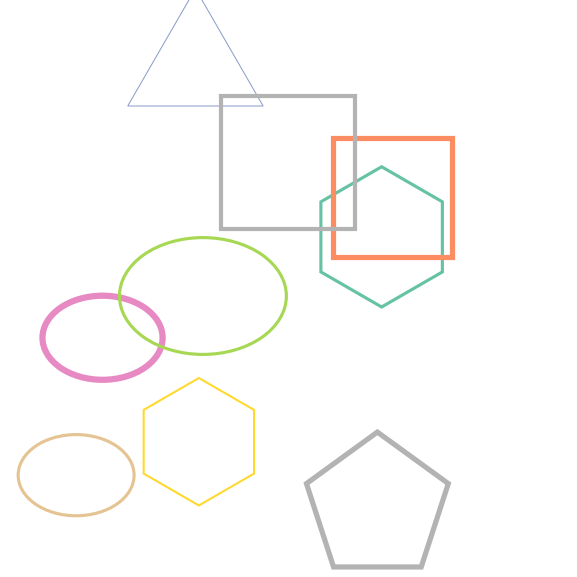[{"shape": "hexagon", "thickness": 1.5, "radius": 0.61, "center": [0.661, 0.589]}, {"shape": "square", "thickness": 2.5, "radius": 0.51, "center": [0.68, 0.658]}, {"shape": "triangle", "thickness": 0.5, "radius": 0.68, "center": [0.338, 0.883]}, {"shape": "oval", "thickness": 3, "radius": 0.52, "center": [0.178, 0.414]}, {"shape": "oval", "thickness": 1.5, "radius": 0.72, "center": [0.351, 0.487]}, {"shape": "hexagon", "thickness": 1, "radius": 0.55, "center": [0.344, 0.234]}, {"shape": "oval", "thickness": 1.5, "radius": 0.5, "center": [0.132, 0.176]}, {"shape": "square", "thickness": 2, "radius": 0.58, "center": [0.499, 0.717]}, {"shape": "pentagon", "thickness": 2.5, "radius": 0.65, "center": [0.653, 0.122]}]